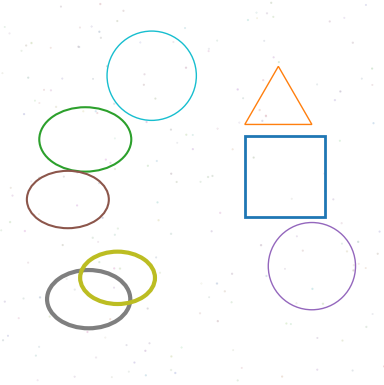[{"shape": "square", "thickness": 2, "radius": 0.52, "center": [0.741, 0.542]}, {"shape": "triangle", "thickness": 1, "radius": 0.5, "center": [0.723, 0.727]}, {"shape": "oval", "thickness": 1.5, "radius": 0.6, "center": [0.222, 0.638]}, {"shape": "circle", "thickness": 1, "radius": 0.57, "center": [0.81, 0.309]}, {"shape": "oval", "thickness": 1.5, "radius": 0.53, "center": [0.176, 0.482]}, {"shape": "oval", "thickness": 3, "radius": 0.54, "center": [0.23, 0.223]}, {"shape": "oval", "thickness": 3, "radius": 0.49, "center": [0.305, 0.278]}, {"shape": "circle", "thickness": 1, "radius": 0.58, "center": [0.394, 0.803]}]